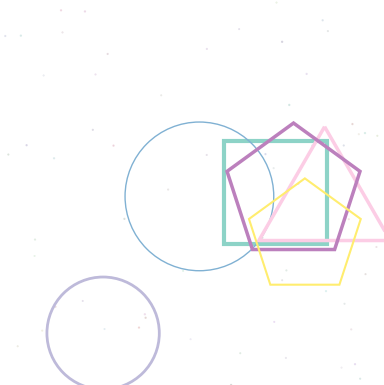[{"shape": "square", "thickness": 3, "radius": 0.67, "center": [0.715, 0.501]}, {"shape": "circle", "thickness": 2, "radius": 0.73, "center": [0.268, 0.135]}, {"shape": "circle", "thickness": 1, "radius": 0.97, "center": [0.518, 0.49]}, {"shape": "triangle", "thickness": 2.5, "radius": 0.99, "center": [0.843, 0.474]}, {"shape": "pentagon", "thickness": 2.5, "radius": 0.91, "center": [0.762, 0.499]}, {"shape": "pentagon", "thickness": 1.5, "radius": 0.76, "center": [0.792, 0.384]}]